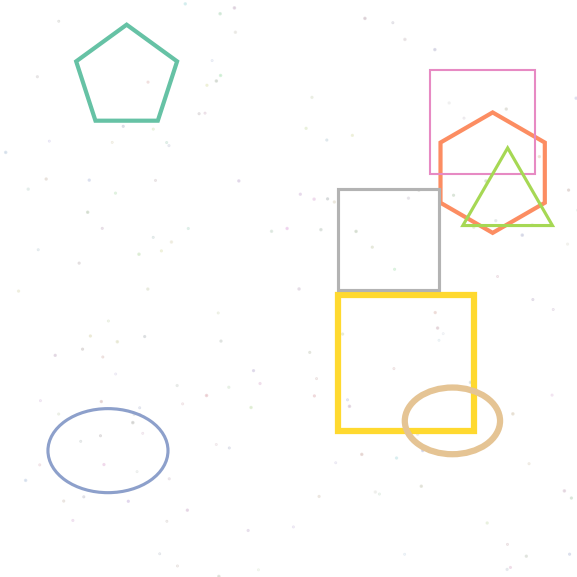[{"shape": "pentagon", "thickness": 2, "radius": 0.46, "center": [0.219, 0.864]}, {"shape": "hexagon", "thickness": 2, "radius": 0.52, "center": [0.853, 0.7]}, {"shape": "oval", "thickness": 1.5, "radius": 0.52, "center": [0.187, 0.219]}, {"shape": "square", "thickness": 1, "radius": 0.45, "center": [0.835, 0.788]}, {"shape": "triangle", "thickness": 1.5, "radius": 0.45, "center": [0.879, 0.653]}, {"shape": "square", "thickness": 3, "radius": 0.59, "center": [0.704, 0.37]}, {"shape": "oval", "thickness": 3, "radius": 0.41, "center": [0.783, 0.27]}, {"shape": "square", "thickness": 1.5, "radius": 0.44, "center": [0.672, 0.584]}]